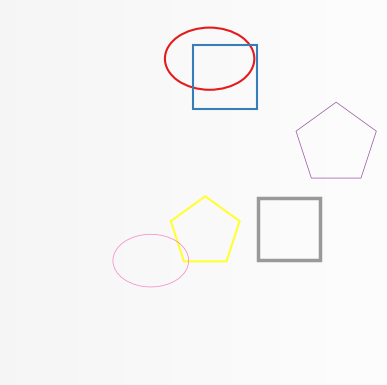[{"shape": "oval", "thickness": 1.5, "radius": 0.58, "center": [0.541, 0.848]}, {"shape": "square", "thickness": 1.5, "radius": 0.42, "center": [0.58, 0.799]}, {"shape": "pentagon", "thickness": 0.5, "radius": 0.54, "center": [0.868, 0.626]}, {"shape": "pentagon", "thickness": 1.5, "radius": 0.47, "center": [0.53, 0.397]}, {"shape": "oval", "thickness": 0.5, "radius": 0.49, "center": [0.389, 0.323]}, {"shape": "square", "thickness": 2.5, "radius": 0.4, "center": [0.746, 0.406]}]